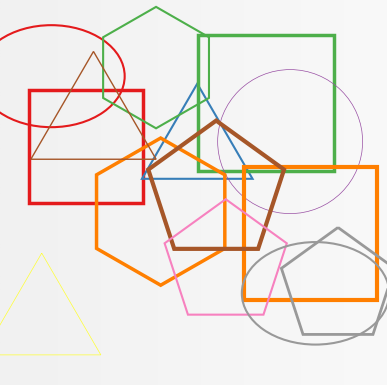[{"shape": "oval", "thickness": 1.5, "radius": 0.95, "center": [0.132, 0.802]}, {"shape": "square", "thickness": 2.5, "radius": 0.73, "center": [0.223, 0.619]}, {"shape": "triangle", "thickness": 1.5, "radius": 0.82, "center": [0.509, 0.618]}, {"shape": "hexagon", "thickness": 1.5, "radius": 0.79, "center": [0.403, 0.824]}, {"shape": "square", "thickness": 2.5, "radius": 0.88, "center": [0.686, 0.733]}, {"shape": "circle", "thickness": 0.5, "radius": 0.94, "center": [0.749, 0.632]}, {"shape": "square", "thickness": 3, "radius": 0.86, "center": [0.801, 0.394]}, {"shape": "hexagon", "thickness": 2.5, "radius": 0.96, "center": [0.415, 0.45]}, {"shape": "triangle", "thickness": 0.5, "radius": 0.88, "center": [0.108, 0.166]}, {"shape": "triangle", "thickness": 1, "radius": 0.93, "center": [0.241, 0.68]}, {"shape": "pentagon", "thickness": 3, "radius": 0.92, "center": [0.558, 0.503]}, {"shape": "pentagon", "thickness": 1.5, "radius": 0.83, "center": [0.582, 0.317]}, {"shape": "pentagon", "thickness": 2, "radius": 0.77, "center": [0.872, 0.256]}, {"shape": "oval", "thickness": 1.5, "radius": 0.95, "center": [0.814, 0.238]}]